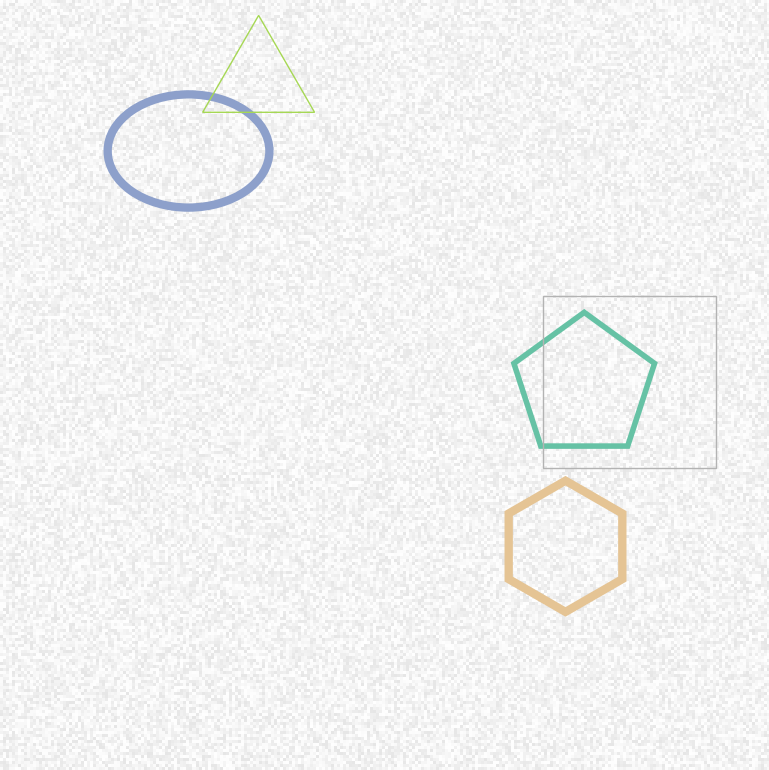[{"shape": "pentagon", "thickness": 2, "radius": 0.48, "center": [0.759, 0.498]}, {"shape": "oval", "thickness": 3, "radius": 0.53, "center": [0.245, 0.804]}, {"shape": "triangle", "thickness": 0.5, "radius": 0.42, "center": [0.336, 0.896]}, {"shape": "hexagon", "thickness": 3, "radius": 0.43, "center": [0.734, 0.291]}, {"shape": "square", "thickness": 0.5, "radius": 0.56, "center": [0.817, 0.504]}]